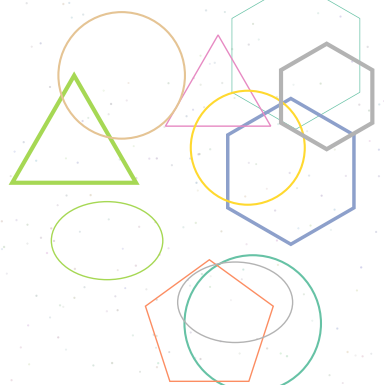[{"shape": "hexagon", "thickness": 0.5, "radius": 0.96, "center": [0.769, 0.856]}, {"shape": "circle", "thickness": 1.5, "radius": 0.89, "center": [0.656, 0.16]}, {"shape": "pentagon", "thickness": 1, "radius": 0.87, "center": [0.544, 0.151]}, {"shape": "hexagon", "thickness": 2.5, "radius": 0.95, "center": [0.755, 0.555]}, {"shape": "triangle", "thickness": 1, "radius": 0.79, "center": [0.566, 0.751]}, {"shape": "triangle", "thickness": 3, "radius": 0.93, "center": [0.193, 0.618]}, {"shape": "oval", "thickness": 1, "radius": 0.72, "center": [0.278, 0.375]}, {"shape": "circle", "thickness": 1.5, "radius": 0.74, "center": [0.644, 0.616]}, {"shape": "circle", "thickness": 1.5, "radius": 0.82, "center": [0.316, 0.804]}, {"shape": "oval", "thickness": 1, "radius": 0.75, "center": [0.611, 0.215]}, {"shape": "hexagon", "thickness": 3, "radius": 0.68, "center": [0.849, 0.749]}]